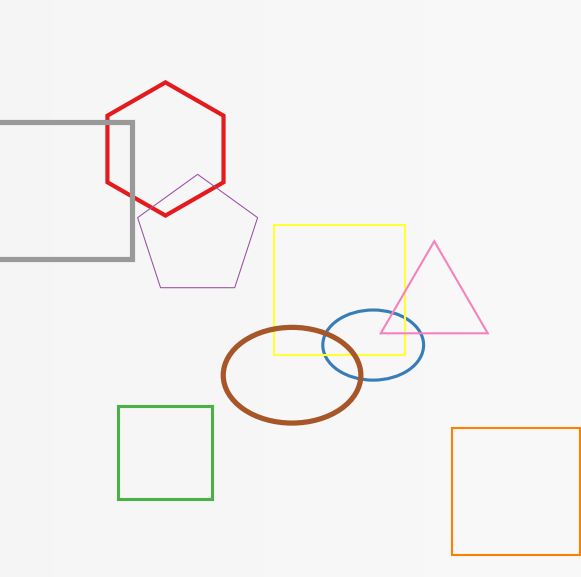[{"shape": "hexagon", "thickness": 2, "radius": 0.58, "center": [0.285, 0.741]}, {"shape": "oval", "thickness": 1.5, "radius": 0.43, "center": [0.642, 0.402]}, {"shape": "square", "thickness": 1.5, "radius": 0.4, "center": [0.284, 0.215]}, {"shape": "pentagon", "thickness": 0.5, "radius": 0.54, "center": [0.34, 0.589]}, {"shape": "square", "thickness": 1, "radius": 0.55, "center": [0.888, 0.148]}, {"shape": "square", "thickness": 1, "radius": 0.56, "center": [0.584, 0.497]}, {"shape": "oval", "thickness": 2.5, "radius": 0.59, "center": [0.502, 0.349]}, {"shape": "triangle", "thickness": 1, "radius": 0.53, "center": [0.747, 0.475]}, {"shape": "square", "thickness": 2.5, "radius": 0.59, "center": [0.109, 0.67]}]